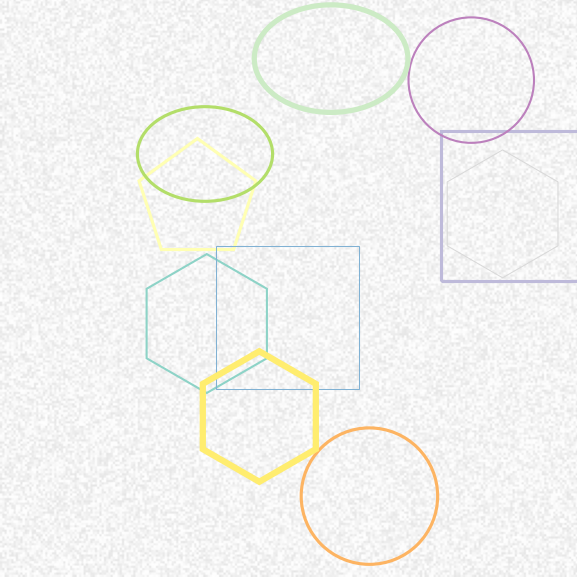[{"shape": "hexagon", "thickness": 1, "radius": 0.6, "center": [0.358, 0.439]}, {"shape": "pentagon", "thickness": 1.5, "radius": 0.53, "center": [0.342, 0.653]}, {"shape": "square", "thickness": 1.5, "radius": 0.65, "center": [0.894, 0.643]}, {"shape": "square", "thickness": 0.5, "radius": 0.62, "center": [0.497, 0.45]}, {"shape": "circle", "thickness": 1.5, "radius": 0.59, "center": [0.64, 0.14]}, {"shape": "oval", "thickness": 1.5, "radius": 0.59, "center": [0.355, 0.732]}, {"shape": "hexagon", "thickness": 0.5, "radius": 0.55, "center": [0.87, 0.629]}, {"shape": "circle", "thickness": 1, "radius": 0.54, "center": [0.816, 0.86]}, {"shape": "oval", "thickness": 2.5, "radius": 0.67, "center": [0.573, 0.898]}, {"shape": "hexagon", "thickness": 3, "radius": 0.56, "center": [0.449, 0.278]}]